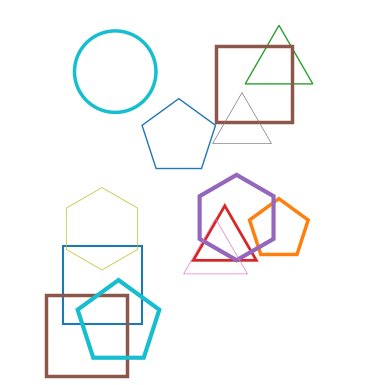[{"shape": "pentagon", "thickness": 1, "radius": 0.5, "center": [0.464, 0.643]}, {"shape": "square", "thickness": 1.5, "radius": 0.51, "center": [0.266, 0.26]}, {"shape": "pentagon", "thickness": 2.5, "radius": 0.4, "center": [0.724, 0.404]}, {"shape": "triangle", "thickness": 1, "radius": 0.51, "center": [0.725, 0.833]}, {"shape": "triangle", "thickness": 2, "radius": 0.47, "center": [0.584, 0.371]}, {"shape": "hexagon", "thickness": 3, "radius": 0.55, "center": [0.615, 0.435]}, {"shape": "square", "thickness": 2.5, "radius": 0.52, "center": [0.225, 0.128]}, {"shape": "square", "thickness": 2.5, "radius": 0.49, "center": [0.659, 0.781]}, {"shape": "triangle", "thickness": 0.5, "radius": 0.48, "center": [0.56, 0.337]}, {"shape": "triangle", "thickness": 0.5, "radius": 0.44, "center": [0.629, 0.671]}, {"shape": "hexagon", "thickness": 0.5, "radius": 0.54, "center": [0.265, 0.406]}, {"shape": "pentagon", "thickness": 3, "radius": 0.56, "center": [0.308, 0.161]}, {"shape": "circle", "thickness": 2.5, "radius": 0.53, "center": [0.299, 0.814]}]